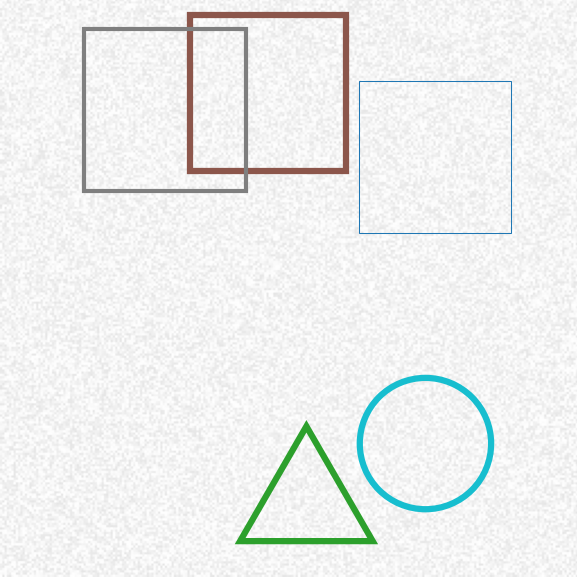[{"shape": "square", "thickness": 0.5, "radius": 0.66, "center": [0.753, 0.728]}, {"shape": "triangle", "thickness": 3, "radius": 0.66, "center": [0.531, 0.128]}, {"shape": "square", "thickness": 3, "radius": 0.68, "center": [0.464, 0.838]}, {"shape": "square", "thickness": 2, "radius": 0.7, "center": [0.286, 0.809]}, {"shape": "circle", "thickness": 3, "radius": 0.57, "center": [0.737, 0.231]}]